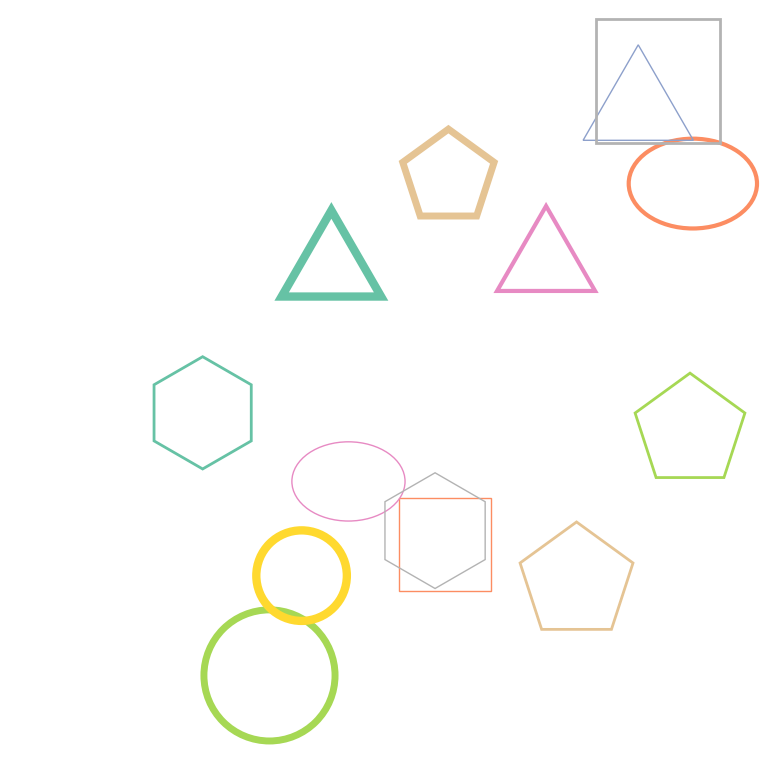[{"shape": "triangle", "thickness": 3, "radius": 0.37, "center": [0.43, 0.652]}, {"shape": "hexagon", "thickness": 1, "radius": 0.36, "center": [0.263, 0.464]}, {"shape": "square", "thickness": 0.5, "radius": 0.3, "center": [0.578, 0.293]}, {"shape": "oval", "thickness": 1.5, "radius": 0.42, "center": [0.9, 0.762]}, {"shape": "triangle", "thickness": 0.5, "radius": 0.41, "center": [0.829, 0.859]}, {"shape": "oval", "thickness": 0.5, "radius": 0.37, "center": [0.453, 0.375]}, {"shape": "triangle", "thickness": 1.5, "radius": 0.37, "center": [0.709, 0.659]}, {"shape": "circle", "thickness": 2.5, "radius": 0.43, "center": [0.35, 0.123]}, {"shape": "pentagon", "thickness": 1, "radius": 0.37, "center": [0.896, 0.44]}, {"shape": "circle", "thickness": 3, "radius": 0.29, "center": [0.392, 0.252]}, {"shape": "pentagon", "thickness": 1, "radius": 0.39, "center": [0.749, 0.245]}, {"shape": "pentagon", "thickness": 2.5, "radius": 0.31, "center": [0.582, 0.77]}, {"shape": "hexagon", "thickness": 0.5, "radius": 0.38, "center": [0.565, 0.311]}, {"shape": "square", "thickness": 1, "radius": 0.4, "center": [0.854, 0.894]}]